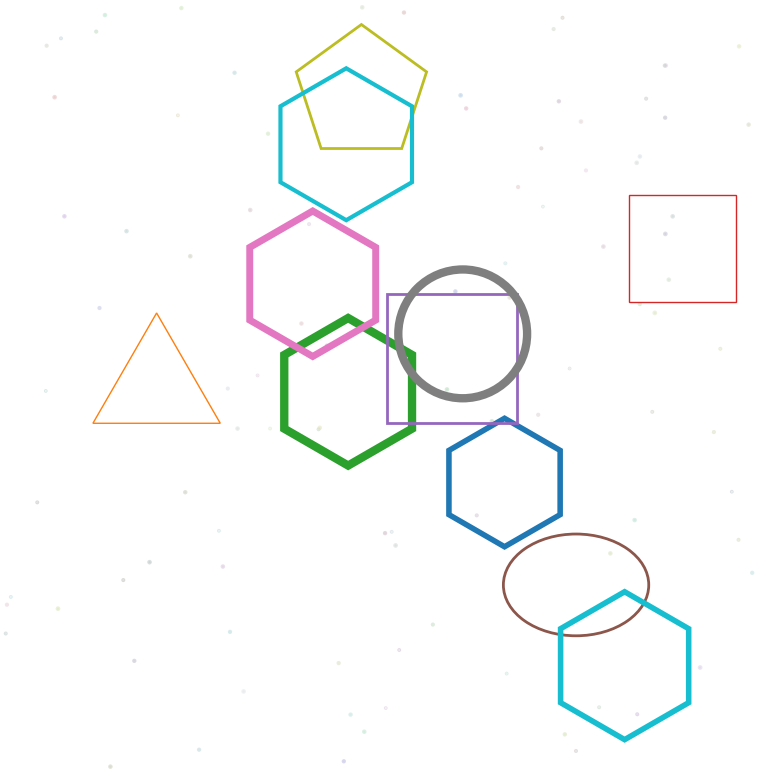[{"shape": "hexagon", "thickness": 2, "radius": 0.42, "center": [0.655, 0.373]}, {"shape": "triangle", "thickness": 0.5, "radius": 0.48, "center": [0.203, 0.498]}, {"shape": "hexagon", "thickness": 3, "radius": 0.48, "center": [0.452, 0.491]}, {"shape": "square", "thickness": 0.5, "radius": 0.35, "center": [0.886, 0.678]}, {"shape": "square", "thickness": 1, "radius": 0.42, "center": [0.587, 0.534]}, {"shape": "oval", "thickness": 1, "radius": 0.47, "center": [0.748, 0.24]}, {"shape": "hexagon", "thickness": 2.5, "radius": 0.47, "center": [0.406, 0.632]}, {"shape": "circle", "thickness": 3, "radius": 0.42, "center": [0.601, 0.566]}, {"shape": "pentagon", "thickness": 1, "radius": 0.45, "center": [0.469, 0.879]}, {"shape": "hexagon", "thickness": 2, "radius": 0.48, "center": [0.811, 0.135]}, {"shape": "hexagon", "thickness": 1.5, "radius": 0.49, "center": [0.45, 0.813]}]